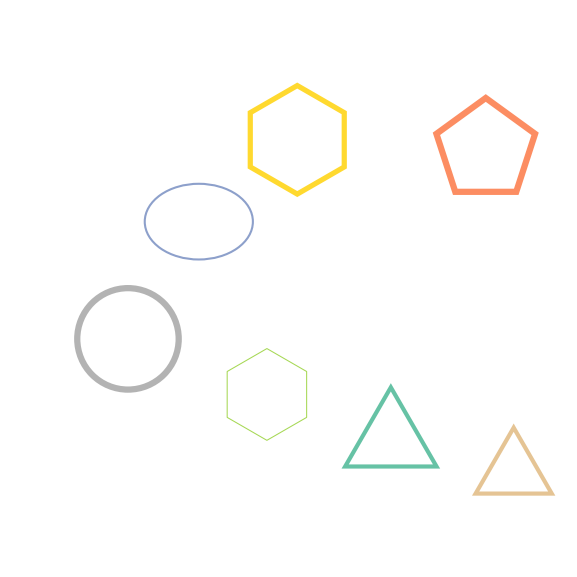[{"shape": "triangle", "thickness": 2, "radius": 0.46, "center": [0.677, 0.237]}, {"shape": "pentagon", "thickness": 3, "radius": 0.45, "center": [0.841, 0.74]}, {"shape": "oval", "thickness": 1, "radius": 0.47, "center": [0.344, 0.615]}, {"shape": "hexagon", "thickness": 0.5, "radius": 0.4, "center": [0.462, 0.316]}, {"shape": "hexagon", "thickness": 2.5, "radius": 0.47, "center": [0.515, 0.757]}, {"shape": "triangle", "thickness": 2, "radius": 0.38, "center": [0.889, 0.182]}, {"shape": "circle", "thickness": 3, "radius": 0.44, "center": [0.222, 0.412]}]